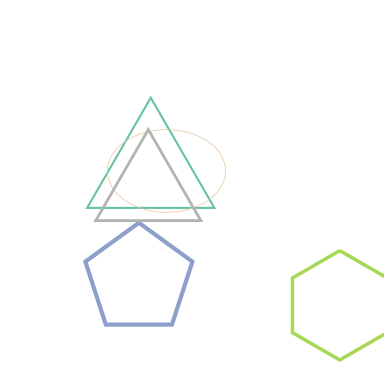[{"shape": "triangle", "thickness": 1.5, "radius": 0.95, "center": [0.392, 0.555]}, {"shape": "pentagon", "thickness": 3, "radius": 0.73, "center": [0.361, 0.275]}, {"shape": "hexagon", "thickness": 2.5, "radius": 0.71, "center": [0.883, 0.207]}, {"shape": "oval", "thickness": 0.5, "radius": 0.77, "center": [0.433, 0.556]}, {"shape": "triangle", "thickness": 2, "radius": 0.79, "center": [0.385, 0.506]}]